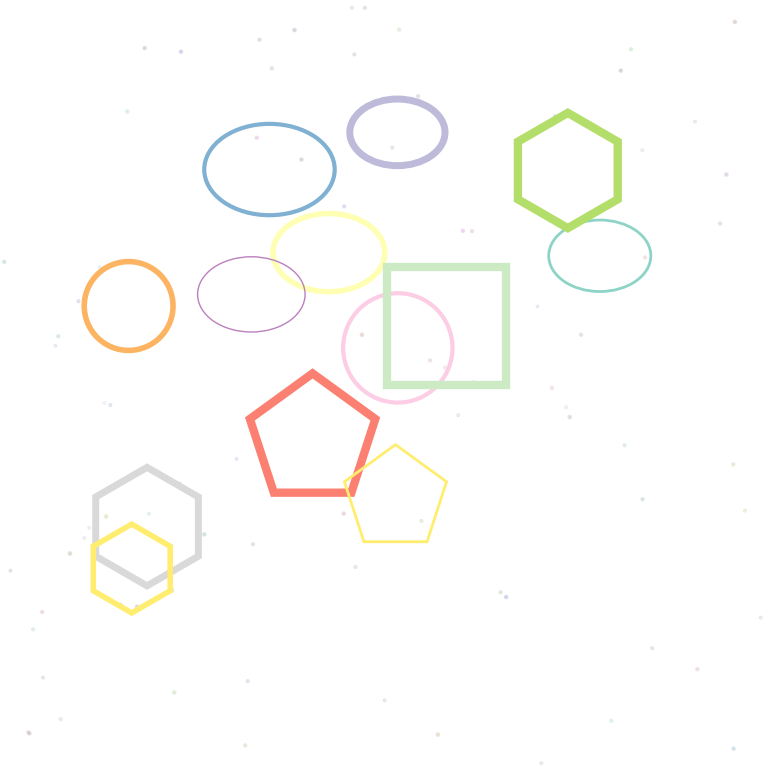[{"shape": "oval", "thickness": 1, "radius": 0.33, "center": [0.779, 0.668]}, {"shape": "oval", "thickness": 2, "radius": 0.36, "center": [0.427, 0.672]}, {"shape": "oval", "thickness": 2.5, "radius": 0.31, "center": [0.516, 0.828]}, {"shape": "pentagon", "thickness": 3, "radius": 0.43, "center": [0.406, 0.429]}, {"shape": "oval", "thickness": 1.5, "radius": 0.42, "center": [0.35, 0.78]}, {"shape": "circle", "thickness": 2, "radius": 0.29, "center": [0.167, 0.603]}, {"shape": "hexagon", "thickness": 3, "radius": 0.37, "center": [0.737, 0.779]}, {"shape": "circle", "thickness": 1.5, "radius": 0.36, "center": [0.517, 0.548]}, {"shape": "hexagon", "thickness": 2.5, "radius": 0.38, "center": [0.191, 0.316]}, {"shape": "oval", "thickness": 0.5, "radius": 0.35, "center": [0.326, 0.618]}, {"shape": "square", "thickness": 3, "radius": 0.38, "center": [0.58, 0.576]}, {"shape": "hexagon", "thickness": 2, "radius": 0.29, "center": [0.171, 0.262]}, {"shape": "pentagon", "thickness": 1, "radius": 0.35, "center": [0.514, 0.353]}]